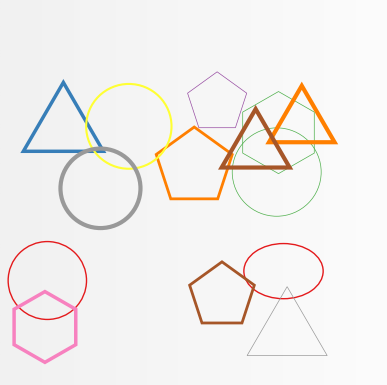[{"shape": "circle", "thickness": 1, "radius": 0.51, "center": [0.122, 0.271]}, {"shape": "oval", "thickness": 1, "radius": 0.51, "center": [0.732, 0.296]}, {"shape": "triangle", "thickness": 2.5, "radius": 0.6, "center": [0.164, 0.667]}, {"shape": "hexagon", "thickness": 0.5, "radius": 0.53, "center": [0.719, 0.656]}, {"shape": "circle", "thickness": 0.5, "radius": 0.57, "center": [0.714, 0.553]}, {"shape": "pentagon", "thickness": 0.5, "radius": 0.4, "center": [0.56, 0.733]}, {"shape": "pentagon", "thickness": 2, "radius": 0.52, "center": [0.501, 0.567]}, {"shape": "triangle", "thickness": 3, "radius": 0.49, "center": [0.779, 0.679]}, {"shape": "circle", "thickness": 1.5, "radius": 0.55, "center": [0.332, 0.672]}, {"shape": "pentagon", "thickness": 2, "radius": 0.44, "center": [0.573, 0.232]}, {"shape": "triangle", "thickness": 3, "radius": 0.51, "center": [0.66, 0.616]}, {"shape": "hexagon", "thickness": 2.5, "radius": 0.46, "center": [0.116, 0.151]}, {"shape": "triangle", "thickness": 0.5, "radius": 0.6, "center": [0.741, 0.136]}, {"shape": "circle", "thickness": 3, "radius": 0.52, "center": [0.259, 0.511]}]